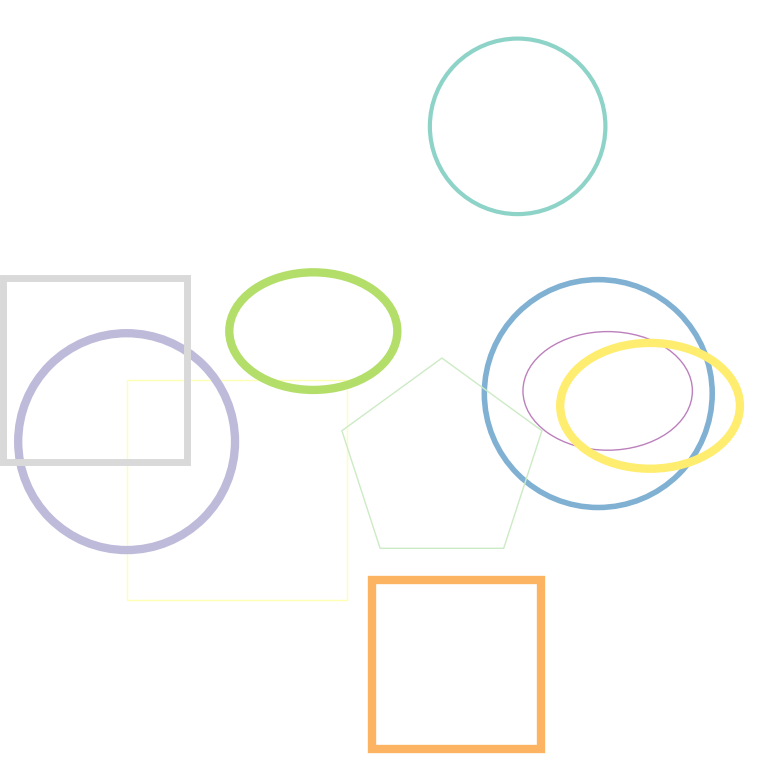[{"shape": "circle", "thickness": 1.5, "radius": 0.57, "center": [0.672, 0.836]}, {"shape": "square", "thickness": 0.5, "radius": 0.71, "center": [0.307, 0.363]}, {"shape": "circle", "thickness": 3, "radius": 0.7, "center": [0.164, 0.426]}, {"shape": "circle", "thickness": 2, "radius": 0.74, "center": [0.777, 0.489]}, {"shape": "square", "thickness": 3, "radius": 0.55, "center": [0.593, 0.137]}, {"shape": "oval", "thickness": 3, "radius": 0.55, "center": [0.407, 0.57]}, {"shape": "square", "thickness": 2.5, "radius": 0.6, "center": [0.123, 0.52]}, {"shape": "oval", "thickness": 0.5, "radius": 0.55, "center": [0.789, 0.492]}, {"shape": "pentagon", "thickness": 0.5, "radius": 0.68, "center": [0.574, 0.398]}, {"shape": "oval", "thickness": 3, "radius": 0.58, "center": [0.844, 0.473]}]